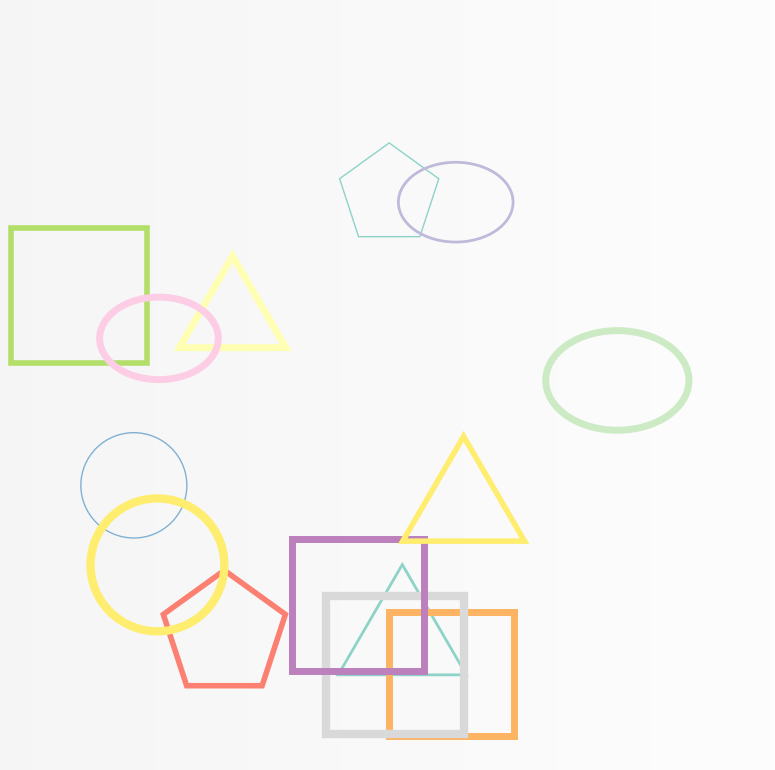[{"shape": "pentagon", "thickness": 0.5, "radius": 0.34, "center": [0.502, 0.747]}, {"shape": "triangle", "thickness": 1, "radius": 0.48, "center": [0.519, 0.171]}, {"shape": "triangle", "thickness": 2.5, "radius": 0.4, "center": [0.3, 0.588]}, {"shape": "oval", "thickness": 1, "radius": 0.37, "center": [0.588, 0.737]}, {"shape": "pentagon", "thickness": 2, "radius": 0.41, "center": [0.29, 0.176]}, {"shape": "circle", "thickness": 0.5, "radius": 0.34, "center": [0.173, 0.37]}, {"shape": "square", "thickness": 2.5, "radius": 0.4, "center": [0.583, 0.125]}, {"shape": "square", "thickness": 2, "radius": 0.44, "center": [0.102, 0.616]}, {"shape": "oval", "thickness": 2.5, "radius": 0.38, "center": [0.205, 0.561]}, {"shape": "square", "thickness": 3, "radius": 0.45, "center": [0.51, 0.136]}, {"shape": "square", "thickness": 2.5, "radius": 0.43, "center": [0.462, 0.214]}, {"shape": "oval", "thickness": 2.5, "radius": 0.46, "center": [0.797, 0.506]}, {"shape": "triangle", "thickness": 2, "radius": 0.45, "center": [0.598, 0.343]}, {"shape": "circle", "thickness": 3, "radius": 0.43, "center": [0.203, 0.266]}]